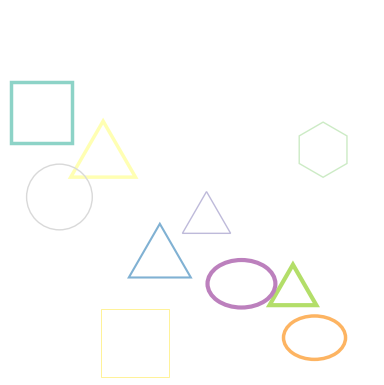[{"shape": "square", "thickness": 2.5, "radius": 0.39, "center": [0.107, 0.707]}, {"shape": "triangle", "thickness": 2.5, "radius": 0.49, "center": [0.268, 0.588]}, {"shape": "triangle", "thickness": 1, "radius": 0.36, "center": [0.536, 0.43]}, {"shape": "triangle", "thickness": 1.5, "radius": 0.46, "center": [0.415, 0.326]}, {"shape": "oval", "thickness": 2.5, "radius": 0.4, "center": [0.817, 0.123]}, {"shape": "triangle", "thickness": 3, "radius": 0.35, "center": [0.761, 0.242]}, {"shape": "circle", "thickness": 1, "radius": 0.43, "center": [0.154, 0.488]}, {"shape": "oval", "thickness": 3, "radius": 0.44, "center": [0.627, 0.263]}, {"shape": "hexagon", "thickness": 1, "radius": 0.36, "center": [0.839, 0.611]}, {"shape": "square", "thickness": 0.5, "radius": 0.44, "center": [0.349, 0.109]}]